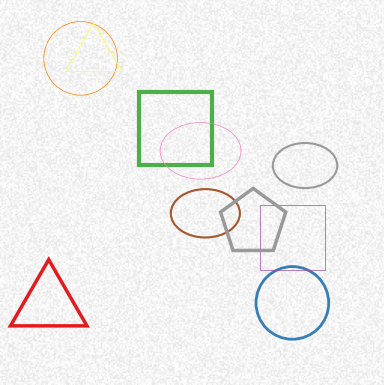[{"shape": "triangle", "thickness": 2.5, "radius": 0.57, "center": [0.126, 0.211]}, {"shape": "circle", "thickness": 2, "radius": 0.47, "center": [0.759, 0.213]}, {"shape": "square", "thickness": 3, "radius": 0.47, "center": [0.455, 0.667]}, {"shape": "square", "thickness": 0.5, "radius": 0.42, "center": [0.76, 0.384]}, {"shape": "circle", "thickness": 0.5, "radius": 0.48, "center": [0.209, 0.848]}, {"shape": "triangle", "thickness": 0.5, "radius": 0.43, "center": [0.243, 0.856]}, {"shape": "oval", "thickness": 1.5, "radius": 0.45, "center": [0.533, 0.446]}, {"shape": "oval", "thickness": 0.5, "radius": 0.53, "center": [0.521, 0.608]}, {"shape": "oval", "thickness": 1.5, "radius": 0.42, "center": [0.792, 0.57]}, {"shape": "pentagon", "thickness": 2.5, "radius": 0.45, "center": [0.658, 0.422]}]